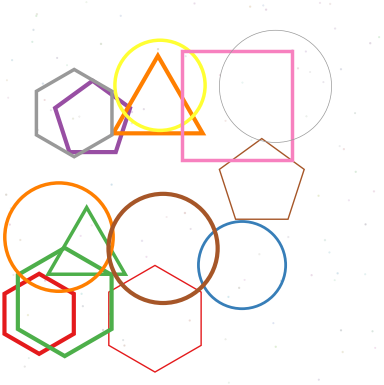[{"shape": "hexagon", "thickness": 3, "radius": 0.52, "center": [0.102, 0.185]}, {"shape": "hexagon", "thickness": 1, "radius": 0.69, "center": [0.403, 0.172]}, {"shape": "circle", "thickness": 2, "radius": 0.57, "center": [0.629, 0.311]}, {"shape": "hexagon", "thickness": 3, "radius": 0.7, "center": [0.168, 0.216]}, {"shape": "triangle", "thickness": 2.5, "radius": 0.58, "center": [0.225, 0.345]}, {"shape": "pentagon", "thickness": 3, "radius": 0.51, "center": [0.24, 0.688]}, {"shape": "circle", "thickness": 2.5, "radius": 0.7, "center": [0.153, 0.384]}, {"shape": "triangle", "thickness": 3, "radius": 0.67, "center": [0.41, 0.721]}, {"shape": "circle", "thickness": 2.5, "radius": 0.59, "center": [0.416, 0.778]}, {"shape": "circle", "thickness": 3, "radius": 0.71, "center": [0.424, 0.355]}, {"shape": "pentagon", "thickness": 1, "radius": 0.58, "center": [0.68, 0.524]}, {"shape": "square", "thickness": 2.5, "radius": 0.71, "center": [0.616, 0.726]}, {"shape": "hexagon", "thickness": 2.5, "radius": 0.57, "center": [0.193, 0.706]}, {"shape": "circle", "thickness": 0.5, "radius": 0.73, "center": [0.716, 0.776]}]